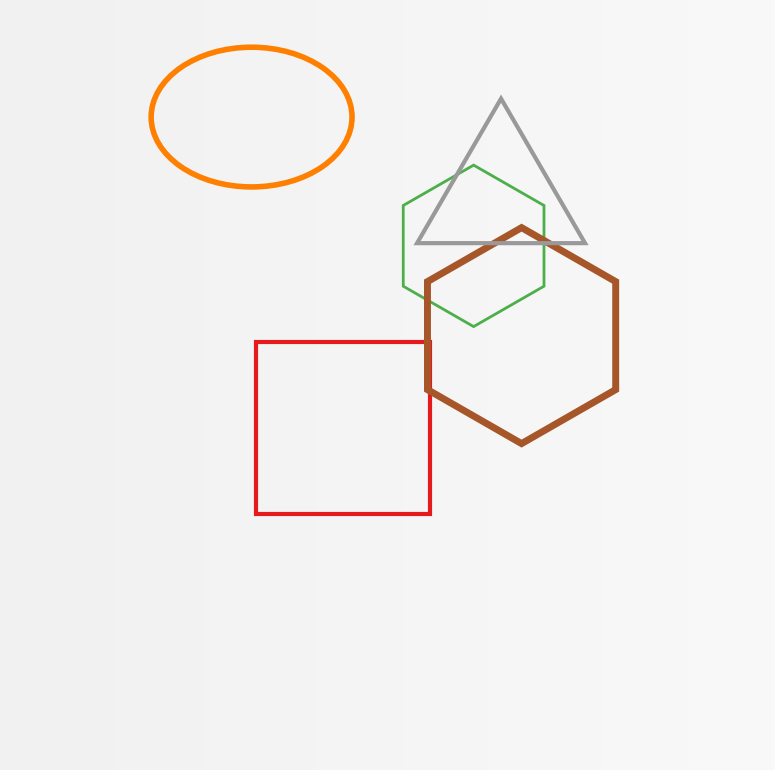[{"shape": "square", "thickness": 1.5, "radius": 0.56, "center": [0.443, 0.444]}, {"shape": "hexagon", "thickness": 1, "radius": 0.52, "center": [0.611, 0.681]}, {"shape": "oval", "thickness": 2, "radius": 0.65, "center": [0.325, 0.848]}, {"shape": "hexagon", "thickness": 2.5, "radius": 0.7, "center": [0.673, 0.564]}, {"shape": "triangle", "thickness": 1.5, "radius": 0.63, "center": [0.647, 0.747]}]